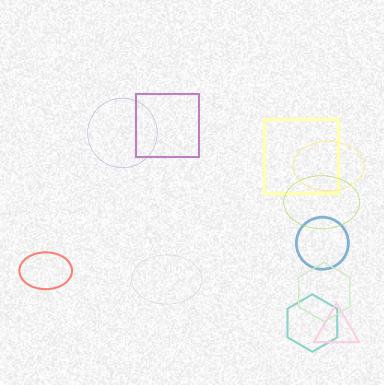[{"shape": "hexagon", "thickness": 1.5, "radius": 0.37, "center": [0.811, 0.161]}, {"shape": "square", "thickness": 2.5, "radius": 0.48, "center": [0.783, 0.594]}, {"shape": "circle", "thickness": 0.5, "radius": 0.45, "center": [0.318, 0.655]}, {"shape": "oval", "thickness": 1.5, "radius": 0.34, "center": [0.119, 0.297]}, {"shape": "circle", "thickness": 2, "radius": 0.34, "center": [0.837, 0.368]}, {"shape": "oval", "thickness": 0.5, "radius": 0.49, "center": [0.836, 0.475]}, {"shape": "triangle", "thickness": 1.5, "radius": 0.34, "center": [0.874, 0.145]}, {"shape": "oval", "thickness": 0.5, "radius": 0.46, "center": [0.433, 0.274]}, {"shape": "square", "thickness": 1.5, "radius": 0.41, "center": [0.436, 0.675]}, {"shape": "hexagon", "thickness": 1, "radius": 0.38, "center": [0.842, 0.242]}, {"shape": "oval", "thickness": 0.5, "radius": 0.46, "center": [0.853, 0.569]}]